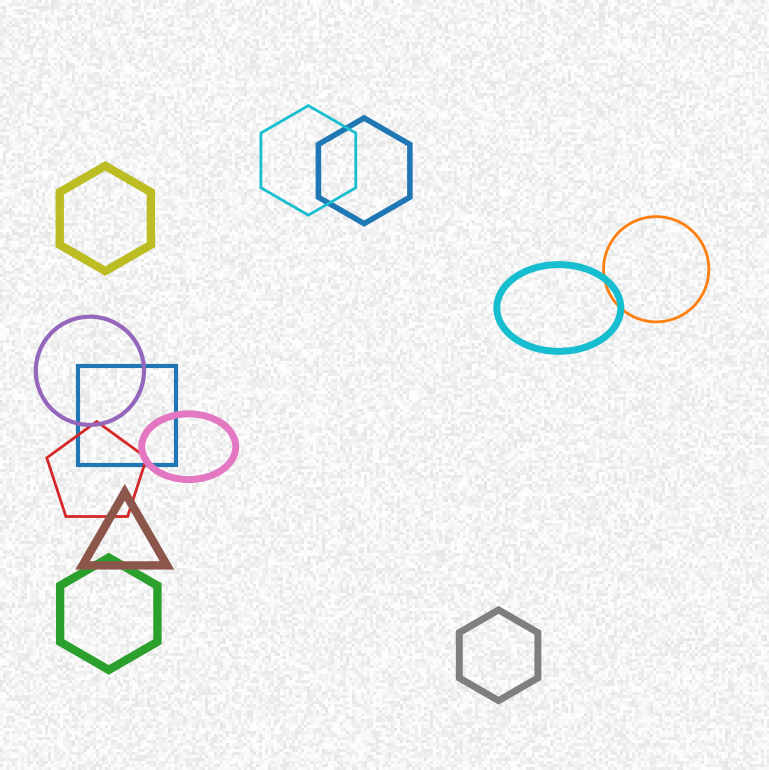[{"shape": "square", "thickness": 1.5, "radius": 0.32, "center": [0.164, 0.46]}, {"shape": "hexagon", "thickness": 2, "radius": 0.34, "center": [0.473, 0.778]}, {"shape": "circle", "thickness": 1, "radius": 0.34, "center": [0.852, 0.65]}, {"shape": "hexagon", "thickness": 3, "radius": 0.36, "center": [0.141, 0.203]}, {"shape": "pentagon", "thickness": 1, "radius": 0.34, "center": [0.126, 0.384]}, {"shape": "circle", "thickness": 1.5, "radius": 0.35, "center": [0.117, 0.518]}, {"shape": "triangle", "thickness": 3, "radius": 0.32, "center": [0.162, 0.297]}, {"shape": "oval", "thickness": 2.5, "radius": 0.31, "center": [0.245, 0.42]}, {"shape": "hexagon", "thickness": 2.5, "radius": 0.29, "center": [0.648, 0.149]}, {"shape": "hexagon", "thickness": 3, "radius": 0.34, "center": [0.137, 0.716]}, {"shape": "oval", "thickness": 2.5, "radius": 0.4, "center": [0.726, 0.6]}, {"shape": "hexagon", "thickness": 1, "radius": 0.36, "center": [0.4, 0.792]}]